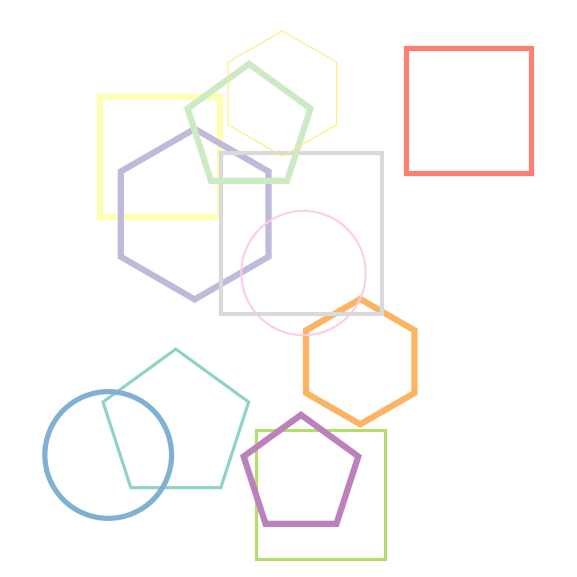[{"shape": "pentagon", "thickness": 1.5, "radius": 0.66, "center": [0.304, 0.262]}, {"shape": "square", "thickness": 3, "radius": 0.52, "center": [0.278, 0.728]}, {"shape": "hexagon", "thickness": 3, "radius": 0.74, "center": [0.337, 0.628]}, {"shape": "square", "thickness": 2.5, "radius": 0.54, "center": [0.811, 0.808]}, {"shape": "circle", "thickness": 2.5, "radius": 0.55, "center": [0.187, 0.211]}, {"shape": "hexagon", "thickness": 3, "radius": 0.54, "center": [0.624, 0.373]}, {"shape": "square", "thickness": 1.5, "radius": 0.56, "center": [0.555, 0.143]}, {"shape": "circle", "thickness": 1, "radius": 0.54, "center": [0.526, 0.526]}, {"shape": "square", "thickness": 2, "radius": 0.7, "center": [0.522, 0.595]}, {"shape": "pentagon", "thickness": 3, "radius": 0.52, "center": [0.521, 0.176]}, {"shape": "pentagon", "thickness": 3, "radius": 0.56, "center": [0.431, 0.777]}, {"shape": "hexagon", "thickness": 0.5, "radius": 0.54, "center": [0.489, 0.837]}]